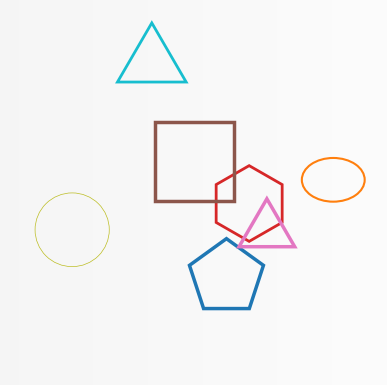[{"shape": "pentagon", "thickness": 2.5, "radius": 0.5, "center": [0.584, 0.28]}, {"shape": "oval", "thickness": 1.5, "radius": 0.41, "center": [0.86, 0.533]}, {"shape": "hexagon", "thickness": 2, "radius": 0.49, "center": [0.643, 0.471]}, {"shape": "square", "thickness": 2.5, "radius": 0.51, "center": [0.502, 0.581]}, {"shape": "triangle", "thickness": 2.5, "radius": 0.41, "center": [0.689, 0.401]}, {"shape": "circle", "thickness": 0.5, "radius": 0.48, "center": [0.186, 0.403]}, {"shape": "triangle", "thickness": 2, "radius": 0.51, "center": [0.392, 0.838]}]